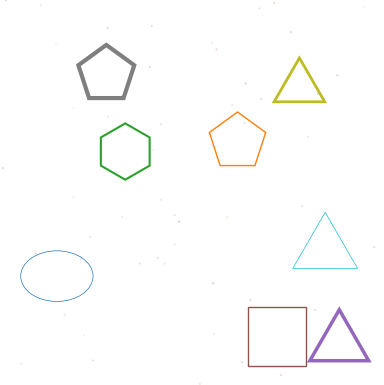[{"shape": "oval", "thickness": 0.5, "radius": 0.47, "center": [0.148, 0.283]}, {"shape": "pentagon", "thickness": 1, "radius": 0.38, "center": [0.617, 0.632]}, {"shape": "hexagon", "thickness": 1.5, "radius": 0.37, "center": [0.325, 0.606]}, {"shape": "triangle", "thickness": 2.5, "radius": 0.44, "center": [0.881, 0.107]}, {"shape": "square", "thickness": 1, "radius": 0.38, "center": [0.72, 0.126]}, {"shape": "pentagon", "thickness": 3, "radius": 0.38, "center": [0.276, 0.807]}, {"shape": "triangle", "thickness": 2, "radius": 0.38, "center": [0.778, 0.774]}, {"shape": "triangle", "thickness": 0.5, "radius": 0.49, "center": [0.845, 0.351]}]